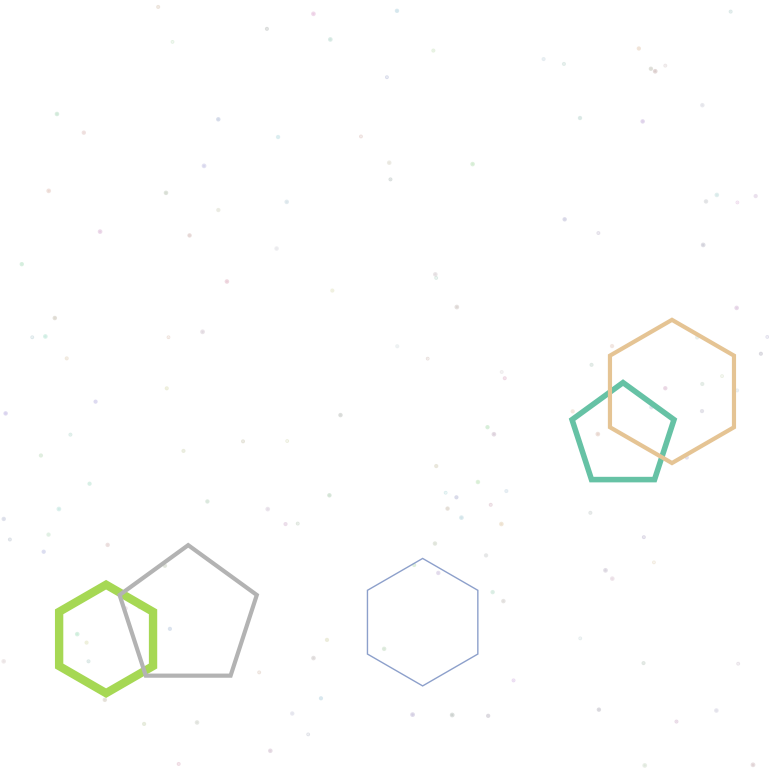[{"shape": "pentagon", "thickness": 2, "radius": 0.35, "center": [0.809, 0.433]}, {"shape": "hexagon", "thickness": 0.5, "radius": 0.41, "center": [0.549, 0.192]}, {"shape": "hexagon", "thickness": 3, "radius": 0.35, "center": [0.138, 0.17]}, {"shape": "hexagon", "thickness": 1.5, "radius": 0.46, "center": [0.873, 0.492]}, {"shape": "pentagon", "thickness": 1.5, "radius": 0.47, "center": [0.244, 0.198]}]